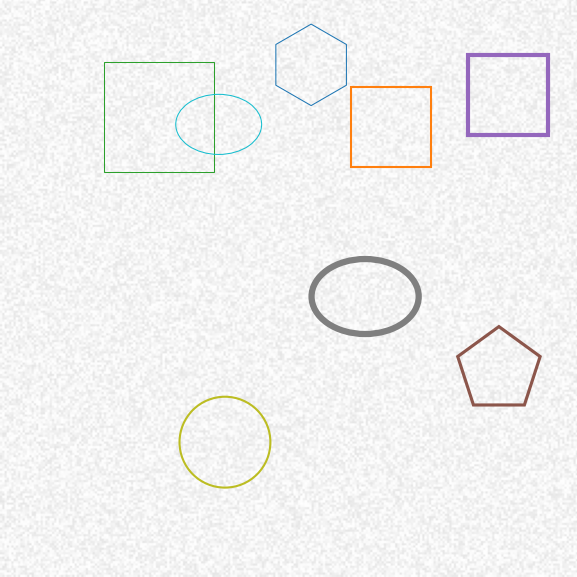[{"shape": "hexagon", "thickness": 0.5, "radius": 0.35, "center": [0.539, 0.887]}, {"shape": "square", "thickness": 1, "radius": 0.35, "center": [0.677, 0.779]}, {"shape": "square", "thickness": 0.5, "radius": 0.48, "center": [0.275, 0.796]}, {"shape": "square", "thickness": 2, "radius": 0.35, "center": [0.88, 0.835]}, {"shape": "pentagon", "thickness": 1.5, "radius": 0.38, "center": [0.864, 0.359]}, {"shape": "oval", "thickness": 3, "radius": 0.46, "center": [0.632, 0.486]}, {"shape": "circle", "thickness": 1, "radius": 0.39, "center": [0.39, 0.233]}, {"shape": "oval", "thickness": 0.5, "radius": 0.37, "center": [0.379, 0.784]}]